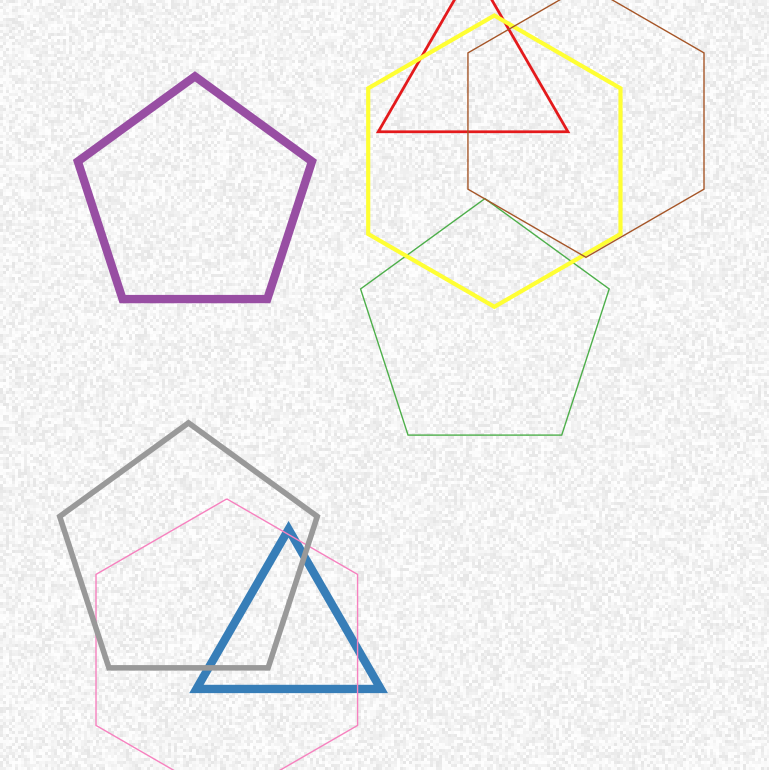[{"shape": "triangle", "thickness": 1, "radius": 0.71, "center": [0.614, 0.9]}, {"shape": "triangle", "thickness": 3, "radius": 0.69, "center": [0.375, 0.174]}, {"shape": "pentagon", "thickness": 0.5, "radius": 0.85, "center": [0.63, 0.572]}, {"shape": "pentagon", "thickness": 3, "radius": 0.8, "center": [0.253, 0.741]}, {"shape": "hexagon", "thickness": 1.5, "radius": 0.95, "center": [0.642, 0.791]}, {"shape": "hexagon", "thickness": 0.5, "radius": 0.88, "center": [0.761, 0.843]}, {"shape": "hexagon", "thickness": 0.5, "radius": 0.98, "center": [0.295, 0.156]}, {"shape": "pentagon", "thickness": 2, "radius": 0.88, "center": [0.245, 0.275]}]